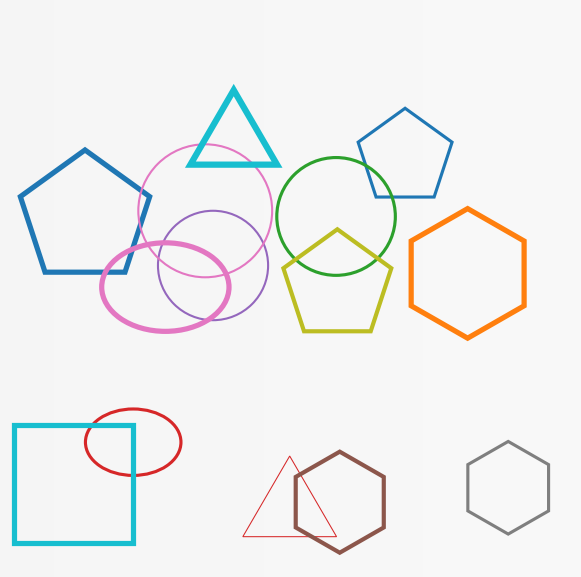[{"shape": "pentagon", "thickness": 2.5, "radius": 0.58, "center": [0.146, 0.622]}, {"shape": "pentagon", "thickness": 1.5, "radius": 0.42, "center": [0.697, 0.727]}, {"shape": "hexagon", "thickness": 2.5, "radius": 0.56, "center": [0.805, 0.526]}, {"shape": "circle", "thickness": 1.5, "radius": 0.51, "center": [0.578, 0.624]}, {"shape": "triangle", "thickness": 0.5, "radius": 0.47, "center": [0.498, 0.116]}, {"shape": "oval", "thickness": 1.5, "radius": 0.41, "center": [0.229, 0.233]}, {"shape": "circle", "thickness": 1, "radius": 0.47, "center": [0.367, 0.539]}, {"shape": "hexagon", "thickness": 2, "radius": 0.44, "center": [0.584, 0.13]}, {"shape": "oval", "thickness": 2.5, "radius": 0.55, "center": [0.284, 0.502]}, {"shape": "circle", "thickness": 1, "radius": 0.58, "center": [0.353, 0.634]}, {"shape": "hexagon", "thickness": 1.5, "radius": 0.4, "center": [0.874, 0.155]}, {"shape": "pentagon", "thickness": 2, "radius": 0.49, "center": [0.58, 0.504]}, {"shape": "square", "thickness": 2.5, "radius": 0.51, "center": [0.127, 0.161]}, {"shape": "triangle", "thickness": 3, "radius": 0.43, "center": [0.402, 0.757]}]